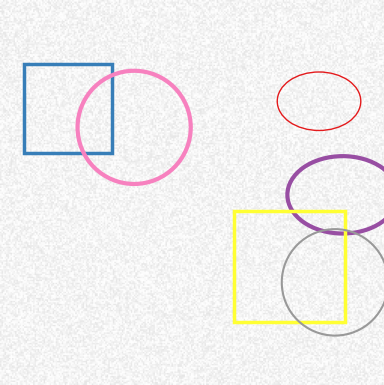[{"shape": "oval", "thickness": 1, "radius": 0.54, "center": [0.829, 0.737]}, {"shape": "square", "thickness": 2.5, "radius": 0.57, "center": [0.177, 0.718]}, {"shape": "oval", "thickness": 3, "radius": 0.72, "center": [0.89, 0.494]}, {"shape": "square", "thickness": 2.5, "radius": 0.72, "center": [0.751, 0.308]}, {"shape": "circle", "thickness": 3, "radius": 0.74, "center": [0.348, 0.669]}, {"shape": "circle", "thickness": 1.5, "radius": 0.69, "center": [0.87, 0.267]}]